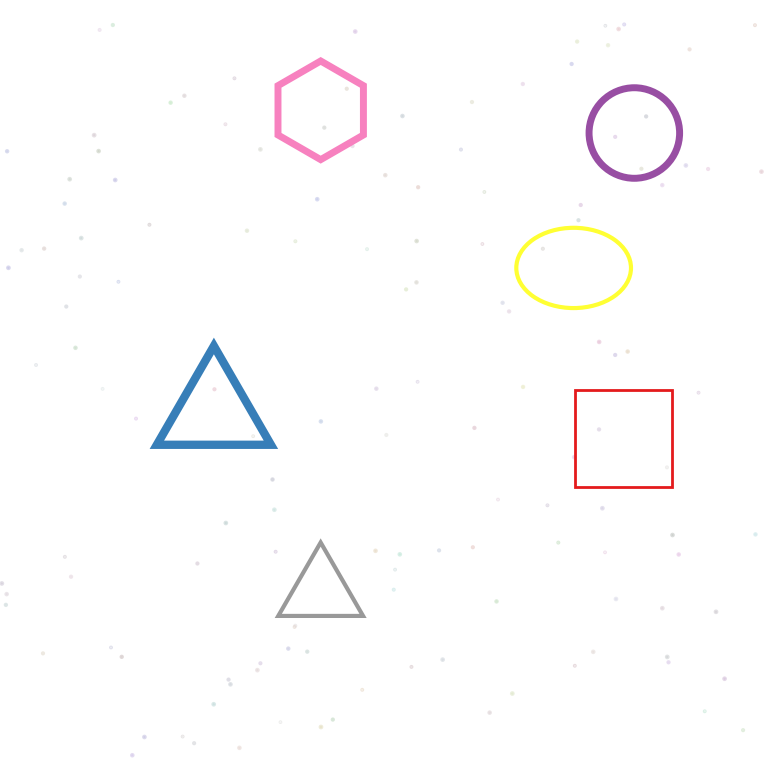[{"shape": "square", "thickness": 1, "radius": 0.31, "center": [0.809, 0.431]}, {"shape": "triangle", "thickness": 3, "radius": 0.43, "center": [0.278, 0.465]}, {"shape": "circle", "thickness": 2.5, "radius": 0.29, "center": [0.824, 0.827]}, {"shape": "oval", "thickness": 1.5, "radius": 0.37, "center": [0.745, 0.652]}, {"shape": "hexagon", "thickness": 2.5, "radius": 0.32, "center": [0.417, 0.857]}, {"shape": "triangle", "thickness": 1.5, "radius": 0.32, "center": [0.416, 0.232]}]